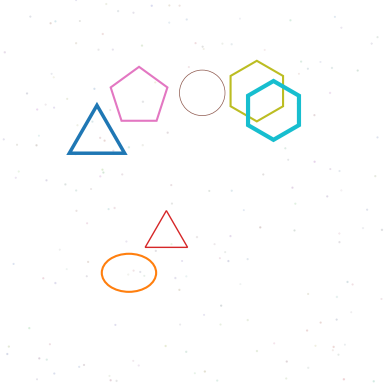[{"shape": "triangle", "thickness": 2.5, "radius": 0.41, "center": [0.252, 0.644]}, {"shape": "oval", "thickness": 1.5, "radius": 0.35, "center": [0.335, 0.291]}, {"shape": "triangle", "thickness": 1, "radius": 0.32, "center": [0.432, 0.389]}, {"shape": "circle", "thickness": 0.5, "radius": 0.3, "center": [0.525, 0.759]}, {"shape": "pentagon", "thickness": 1.5, "radius": 0.39, "center": [0.361, 0.749]}, {"shape": "hexagon", "thickness": 1.5, "radius": 0.39, "center": [0.667, 0.763]}, {"shape": "hexagon", "thickness": 3, "radius": 0.38, "center": [0.71, 0.713]}]